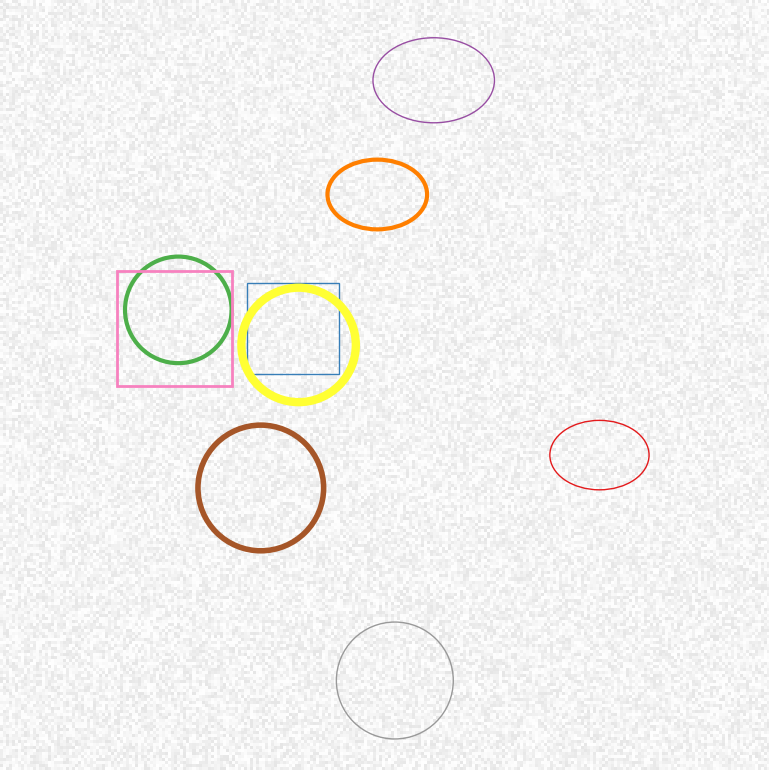[{"shape": "oval", "thickness": 0.5, "radius": 0.32, "center": [0.779, 0.409]}, {"shape": "square", "thickness": 0.5, "radius": 0.3, "center": [0.38, 0.573]}, {"shape": "circle", "thickness": 1.5, "radius": 0.35, "center": [0.232, 0.598]}, {"shape": "oval", "thickness": 0.5, "radius": 0.39, "center": [0.563, 0.896]}, {"shape": "oval", "thickness": 1.5, "radius": 0.32, "center": [0.49, 0.747]}, {"shape": "circle", "thickness": 3, "radius": 0.37, "center": [0.388, 0.552]}, {"shape": "circle", "thickness": 2, "radius": 0.41, "center": [0.339, 0.366]}, {"shape": "square", "thickness": 1, "radius": 0.37, "center": [0.226, 0.574]}, {"shape": "circle", "thickness": 0.5, "radius": 0.38, "center": [0.513, 0.116]}]